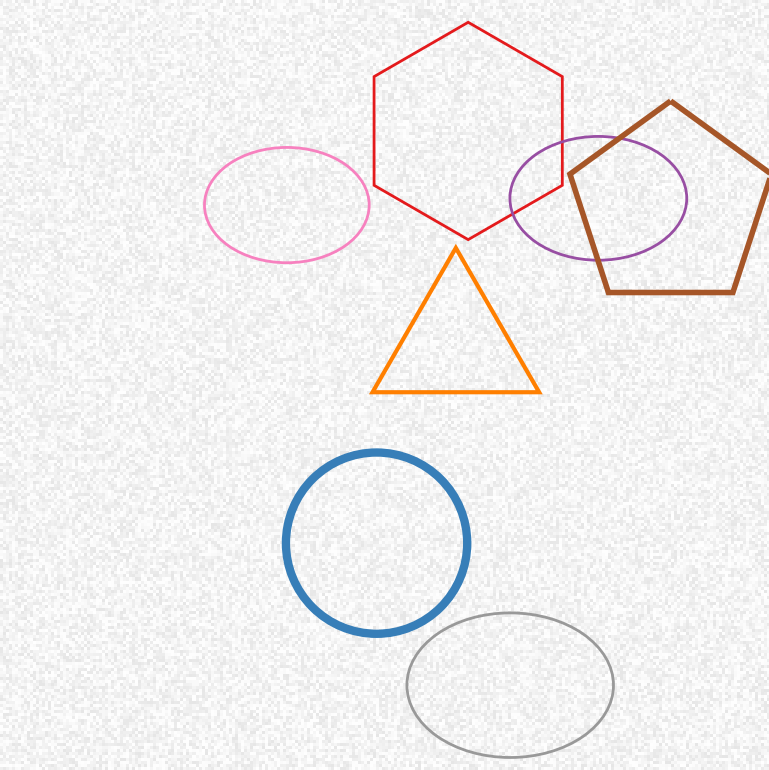[{"shape": "hexagon", "thickness": 1, "radius": 0.71, "center": [0.608, 0.83]}, {"shape": "circle", "thickness": 3, "radius": 0.59, "center": [0.489, 0.295]}, {"shape": "oval", "thickness": 1, "radius": 0.57, "center": [0.777, 0.742]}, {"shape": "triangle", "thickness": 1.5, "radius": 0.62, "center": [0.592, 0.553]}, {"shape": "pentagon", "thickness": 2, "radius": 0.69, "center": [0.871, 0.731]}, {"shape": "oval", "thickness": 1, "radius": 0.53, "center": [0.373, 0.734]}, {"shape": "oval", "thickness": 1, "radius": 0.67, "center": [0.663, 0.11]}]